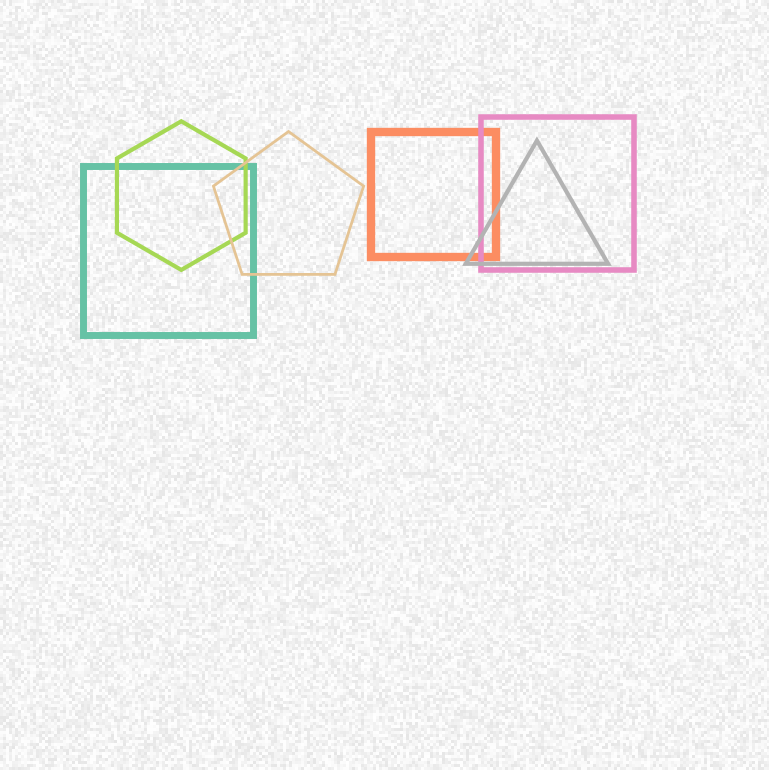[{"shape": "square", "thickness": 2.5, "radius": 0.55, "center": [0.218, 0.675]}, {"shape": "square", "thickness": 3, "radius": 0.41, "center": [0.563, 0.747]}, {"shape": "square", "thickness": 2, "radius": 0.5, "center": [0.724, 0.749]}, {"shape": "hexagon", "thickness": 1.5, "radius": 0.48, "center": [0.235, 0.746]}, {"shape": "pentagon", "thickness": 1, "radius": 0.51, "center": [0.375, 0.727]}, {"shape": "triangle", "thickness": 1.5, "radius": 0.53, "center": [0.697, 0.711]}]